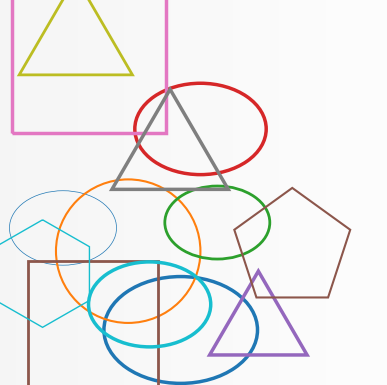[{"shape": "oval", "thickness": 0.5, "radius": 0.69, "center": [0.163, 0.408]}, {"shape": "oval", "thickness": 2.5, "radius": 0.99, "center": [0.466, 0.143]}, {"shape": "circle", "thickness": 1.5, "radius": 0.93, "center": [0.331, 0.348]}, {"shape": "oval", "thickness": 2, "radius": 0.68, "center": [0.561, 0.422]}, {"shape": "oval", "thickness": 2.5, "radius": 0.85, "center": [0.517, 0.665]}, {"shape": "triangle", "thickness": 2.5, "radius": 0.73, "center": [0.667, 0.151]}, {"shape": "pentagon", "thickness": 1.5, "radius": 0.79, "center": [0.754, 0.355]}, {"shape": "square", "thickness": 2, "radius": 0.84, "center": [0.24, 0.154]}, {"shape": "square", "thickness": 2.5, "radius": 1.0, "center": [0.23, 0.853]}, {"shape": "triangle", "thickness": 2.5, "radius": 0.87, "center": [0.439, 0.595]}, {"shape": "triangle", "thickness": 2, "radius": 0.84, "center": [0.196, 0.89]}, {"shape": "oval", "thickness": 2.5, "radius": 0.79, "center": [0.386, 0.209]}, {"shape": "hexagon", "thickness": 1, "radius": 0.7, "center": [0.11, 0.289]}]